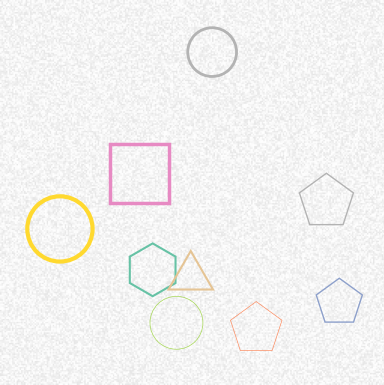[{"shape": "hexagon", "thickness": 1.5, "radius": 0.34, "center": [0.397, 0.299]}, {"shape": "pentagon", "thickness": 0.5, "radius": 0.35, "center": [0.666, 0.146]}, {"shape": "pentagon", "thickness": 1, "radius": 0.31, "center": [0.881, 0.214]}, {"shape": "square", "thickness": 2.5, "radius": 0.38, "center": [0.363, 0.548]}, {"shape": "circle", "thickness": 0.5, "radius": 0.34, "center": [0.458, 0.162]}, {"shape": "circle", "thickness": 3, "radius": 0.42, "center": [0.156, 0.405]}, {"shape": "triangle", "thickness": 1.5, "radius": 0.33, "center": [0.495, 0.281]}, {"shape": "circle", "thickness": 2, "radius": 0.32, "center": [0.551, 0.865]}, {"shape": "pentagon", "thickness": 1, "radius": 0.37, "center": [0.848, 0.476]}]